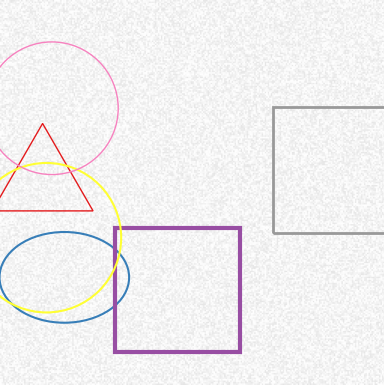[{"shape": "triangle", "thickness": 1, "radius": 0.76, "center": [0.111, 0.528]}, {"shape": "oval", "thickness": 1.5, "radius": 0.84, "center": [0.167, 0.28]}, {"shape": "square", "thickness": 3, "radius": 0.81, "center": [0.461, 0.248]}, {"shape": "circle", "thickness": 1.5, "radius": 0.97, "center": [0.121, 0.383]}, {"shape": "circle", "thickness": 1, "radius": 0.86, "center": [0.135, 0.719]}, {"shape": "square", "thickness": 2, "radius": 0.82, "center": [0.874, 0.558]}]